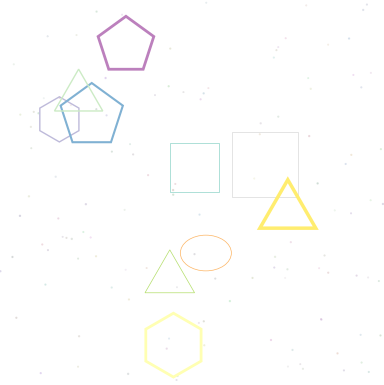[{"shape": "square", "thickness": 0.5, "radius": 0.32, "center": [0.505, 0.565]}, {"shape": "hexagon", "thickness": 2, "radius": 0.41, "center": [0.451, 0.104]}, {"shape": "hexagon", "thickness": 1, "radius": 0.29, "center": [0.154, 0.69]}, {"shape": "pentagon", "thickness": 1.5, "radius": 0.42, "center": [0.238, 0.699]}, {"shape": "oval", "thickness": 0.5, "radius": 0.33, "center": [0.535, 0.343]}, {"shape": "triangle", "thickness": 0.5, "radius": 0.37, "center": [0.441, 0.277]}, {"shape": "square", "thickness": 0.5, "radius": 0.42, "center": [0.688, 0.572]}, {"shape": "pentagon", "thickness": 2, "radius": 0.38, "center": [0.327, 0.882]}, {"shape": "triangle", "thickness": 1, "radius": 0.36, "center": [0.204, 0.748]}, {"shape": "triangle", "thickness": 2.5, "radius": 0.42, "center": [0.748, 0.449]}]